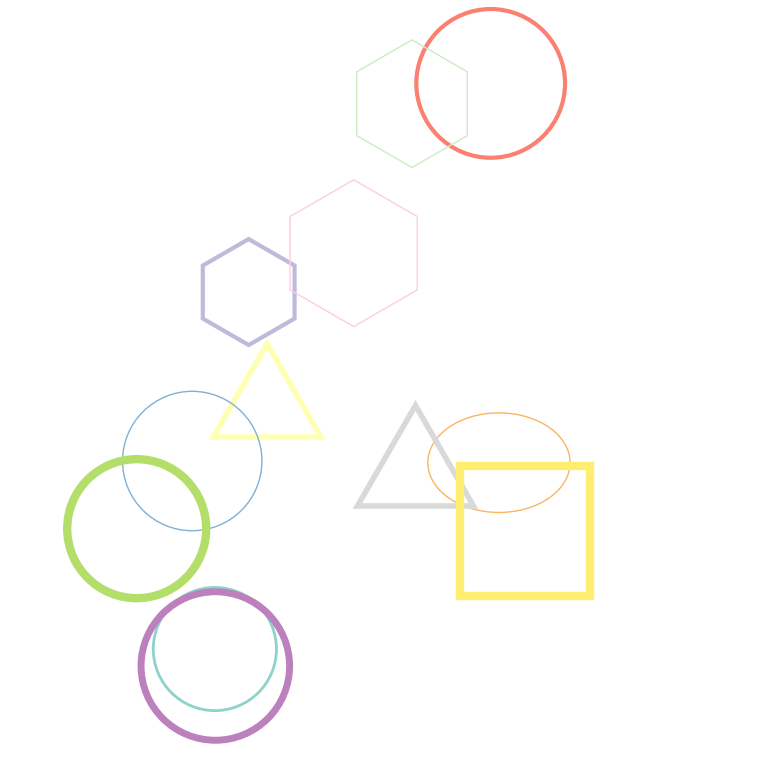[{"shape": "circle", "thickness": 1, "radius": 0.4, "center": [0.279, 0.157]}, {"shape": "triangle", "thickness": 2, "radius": 0.4, "center": [0.347, 0.473]}, {"shape": "hexagon", "thickness": 1.5, "radius": 0.34, "center": [0.323, 0.621]}, {"shape": "circle", "thickness": 1.5, "radius": 0.48, "center": [0.637, 0.892]}, {"shape": "circle", "thickness": 0.5, "radius": 0.45, "center": [0.25, 0.401]}, {"shape": "oval", "thickness": 0.5, "radius": 0.46, "center": [0.648, 0.399]}, {"shape": "circle", "thickness": 3, "radius": 0.45, "center": [0.178, 0.313]}, {"shape": "hexagon", "thickness": 0.5, "radius": 0.48, "center": [0.459, 0.671]}, {"shape": "triangle", "thickness": 2, "radius": 0.44, "center": [0.54, 0.386]}, {"shape": "circle", "thickness": 2.5, "radius": 0.48, "center": [0.28, 0.135]}, {"shape": "hexagon", "thickness": 0.5, "radius": 0.41, "center": [0.535, 0.865]}, {"shape": "square", "thickness": 3, "radius": 0.42, "center": [0.681, 0.31]}]